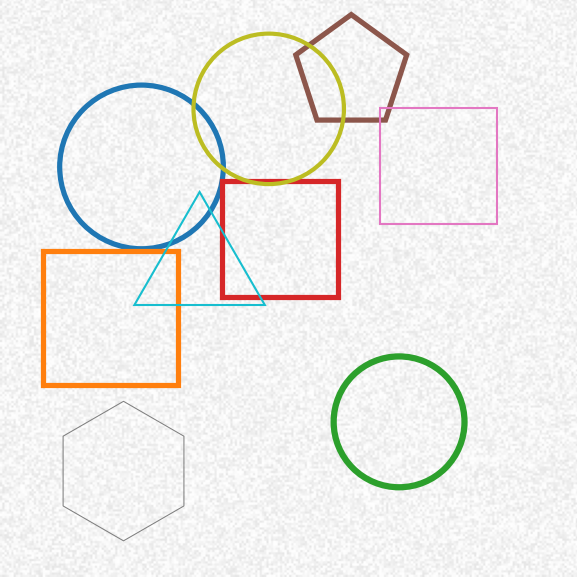[{"shape": "circle", "thickness": 2.5, "radius": 0.71, "center": [0.245, 0.71]}, {"shape": "square", "thickness": 2.5, "radius": 0.58, "center": [0.192, 0.449]}, {"shape": "circle", "thickness": 3, "radius": 0.57, "center": [0.691, 0.269]}, {"shape": "square", "thickness": 2.5, "radius": 0.5, "center": [0.484, 0.585]}, {"shape": "pentagon", "thickness": 2.5, "radius": 0.5, "center": [0.608, 0.873]}, {"shape": "square", "thickness": 1, "radius": 0.5, "center": [0.759, 0.712]}, {"shape": "hexagon", "thickness": 0.5, "radius": 0.6, "center": [0.214, 0.183]}, {"shape": "circle", "thickness": 2, "radius": 0.65, "center": [0.465, 0.811]}, {"shape": "triangle", "thickness": 1, "radius": 0.65, "center": [0.346, 0.536]}]